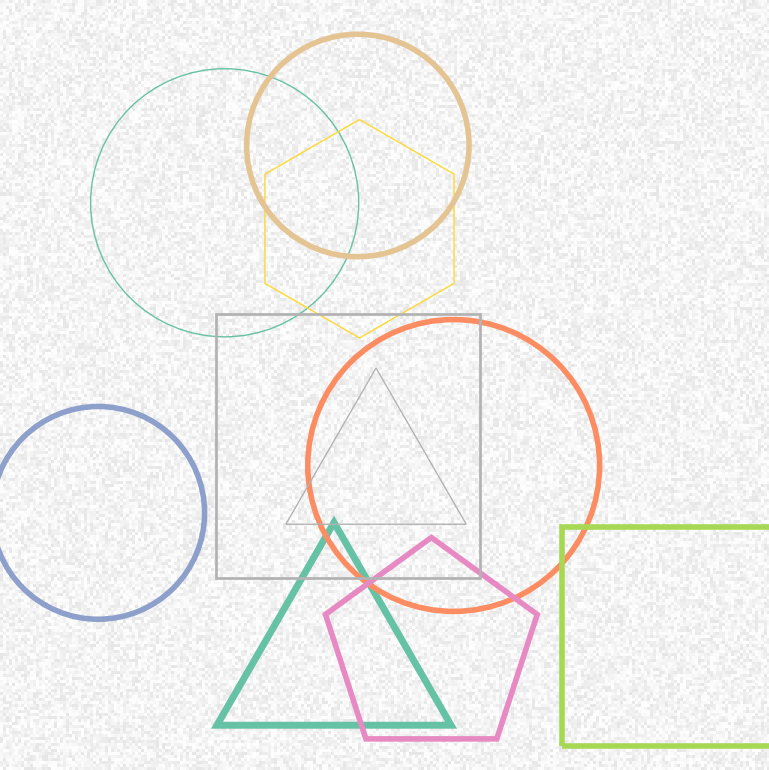[{"shape": "circle", "thickness": 0.5, "radius": 0.87, "center": [0.292, 0.737]}, {"shape": "triangle", "thickness": 2.5, "radius": 0.88, "center": [0.434, 0.146]}, {"shape": "circle", "thickness": 2, "radius": 0.95, "center": [0.589, 0.395]}, {"shape": "circle", "thickness": 2, "radius": 0.69, "center": [0.128, 0.334]}, {"shape": "pentagon", "thickness": 2, "radius": 0.72, "center": [0.56, 0.157]}, {"shape": "square", "thickness": 2, "radius": 0.71, "center": [0.872, 0.173]}, {"shape": "hexagon", "thickness": 0.5, "radius": 0.71, "center": [0.467, 0.703]}, {"shape": "circle", "thickness": 2, "radius": 0.72, "center": [0.465, 0.811]}, {"shape": "square", "thickness": 1, "radius": 0.86, "center": [0.452, 0.421]}, {"shape": "triangle", "thickness": 0.5, "radius": 0.68, "center": [0.488, 0.387]}]